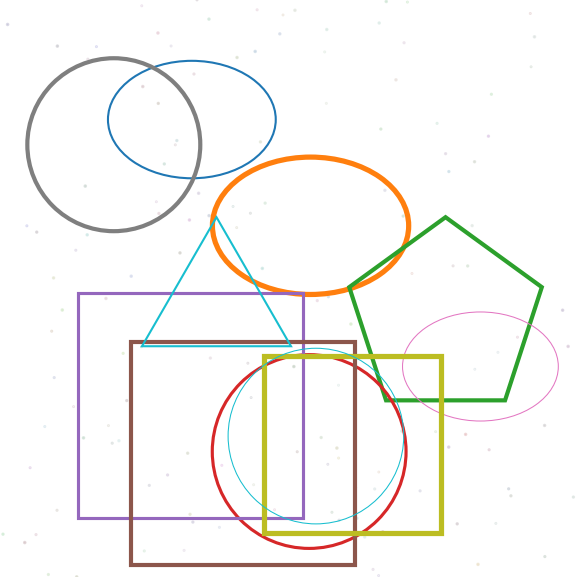[{"shape": "oval", "thickness": 1, "radius": 0.73, "center": [0.332, 0.792]}, {"shape": "oval", "thickness": 2.5, "radius": 0.85, "center": [0.538, 0.608]}, {"shape": "pentagon", "thickness": 2, "radius": 0.88, "center": [0.771, 0.448]}, {"shape": "circle", "thickness": 1.5, "radius": 0.84, "center": [0.535, 0.217]}, {"shape": "square", "thickness": 1.5, "radius": 0.97, "center": [0.33, 0.298]}, {"shape": "square", "thickness": 2, "radius": 0.97, "center": [0.42, 0.214]}, {"shape": "oval", "thickness": 0.5, "radius": 0.67, "center": [0.832, 0.365]}, {"shape": "circle", "thickness": 2, "radius": 0.75, "center": [0.197, 0.749]}, {"shape": "square", "thickness": 2.5, "radius": 0.77, "center": [0.611, 0.23]}, {"shape": "circle", "thickness": 0.5, "radius": 0.76, "center": [0.547, 0.244]}, {"shape": "triangle", "thickness": 1, "radius": 0.74, "center": [0.375, 0.474]}]